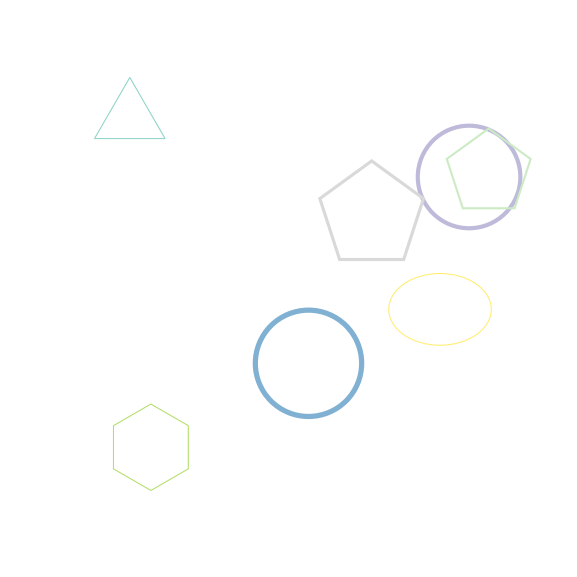[{"shape": "triangle", "thickness": 0.5, "radius": 0.35, "center": [0.225, 0.794]}, {"shape": "circle", "thickness": 2, "radius": 0.44, "center": [0.812, 0.693]}, {"shape": "circle", "thickness": 2.5, "radius": 0.46, "center": [0.534, 0.37]}, {"shape": "hexagon", "thickness": 0.5, "radius": 0.37, "center": [0.261, 0.225]}, {"shape": "pentagon", "thickness": 1.5, "radius": 0.47, "center": [0.644, 0.626]}, {"shape": "pentagon", "thickness": 1, "radius": 0.38, "center": [0.846, 0.7]}, {"shape": "oval", "thickness": 0.5, "radius": 0.44, "center": [0.762, 0.463]}]